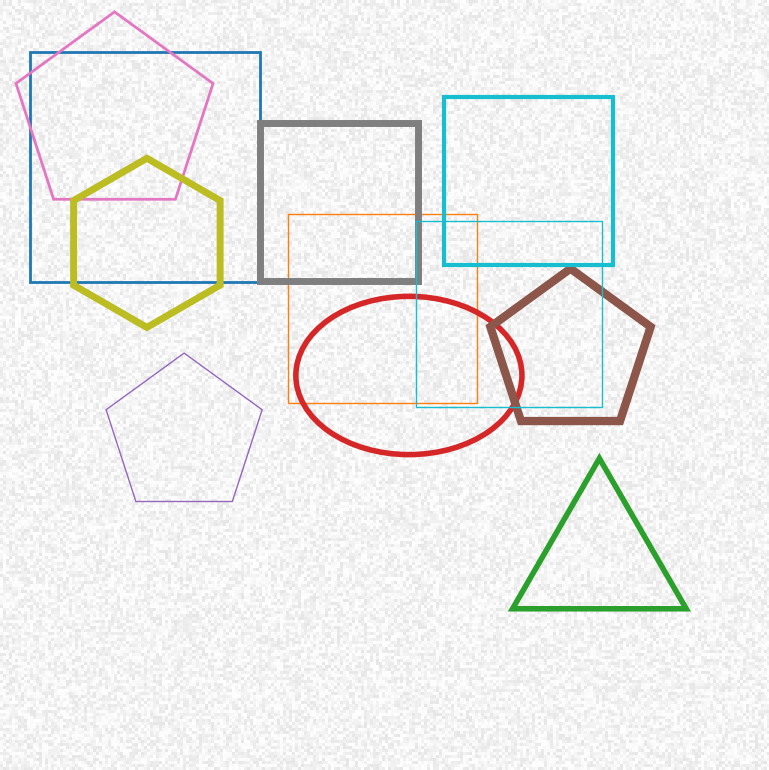[{"shape": "square", "thickness": 1, "radius": 0.75, "center": [0.189, 0.783]}, {"shape": "square", "thickness": 0.5, "radius": 0.61, "center": [0.497, 0.599]}, {"shape": "triangle", "thickness": 2, "radius": 0.65, "center": [0.778, 0.274]}, {"shape": "oval", "thickness": 2, "radius": 0.73, "center": [0.531, 0.512]}, {"shape": "pentagon", "thickness": 0.5, "radius": 0.53, "center": [0.239, 0.435]}, {"shape": "pentagon", "thickness": 3, "radius": 0.55, "center": [0.741, 0.542]}, {"shape": "pentagon", "thickness": 1, "radius": 0.67, "center": [0.149, 0.85]}, {"shape": "square", "thickness": 2.5, "radius": 0.51, "center": [0.44, 0.738]}, {"shape": "hexagon", "thickness": 2.5, "radius": 0.55, "center": [0.191, 0.685]}, {"shape": "square", "thickness": 1.5, "radius": 0.55, "center": [0.686, 0.765]}, {"shape": "square", "thickness": 0.5, "radius": 0.6, "center": [0.661, 0.592]}]